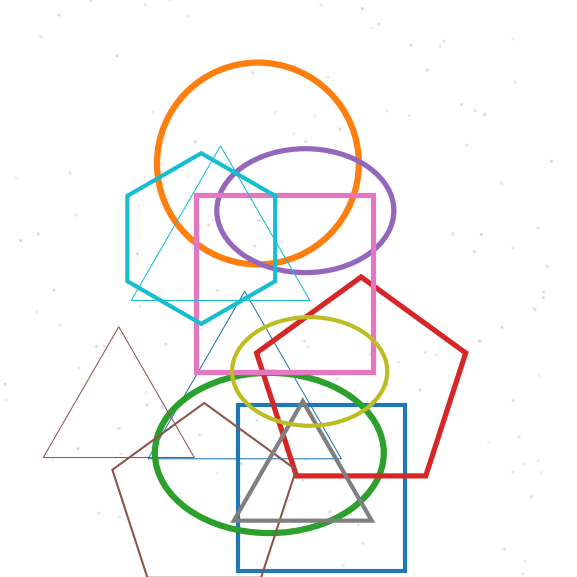[{"shape": "triangle", "thickness": 0.5, "radius": 0.97, "center": [0.424, 0.301]}, {"shape": "square", "thickness": 2, "radius": 0.72, "center": [0.557, 0.154]}, {"shape": "circle", "thickness": 3, "radius": 0.87, "center": [0.447, 0.716]}, {"shape": "oval", "thickness": 3, "radius": 0.99, "center": [0.466, 0.215]}, {"shape": "pentagon", "thickness": 2.5, "radius": 0.95, "center": [0.625, 0.329]}, {"shape": "oval", "thickness": 2.5, "radius": 0.77, "center": [0.529, 0.634]}, {"shape": "pentagon", "thickness": 1, "radius": 0.84, "center": [0.354, 0.134]}, {"shape": "triangle", "thickness": 0.5, "radius": 0.75, "center": [0.206, 0.282]}, {"shape": "square", "thickness": 2.5, "radius": 0.77, "center": [0.492, 0.509]}, {"shape": "triangle", "thickness": 2, "radius": 0.69, "center": [0.524, 0.167]}, {"shape": "oval", "thickness": 2, "radius": 0.67, "center": [0.536, 0.356]}, {"shape": "triangle", "thickness": 0.5, "radius": 0.89, "center": [0.382, 0.568]}, {"shape": "hexagon", "thickness": 2, "radius": 0.74, "center": [0.349, 0.586]}]